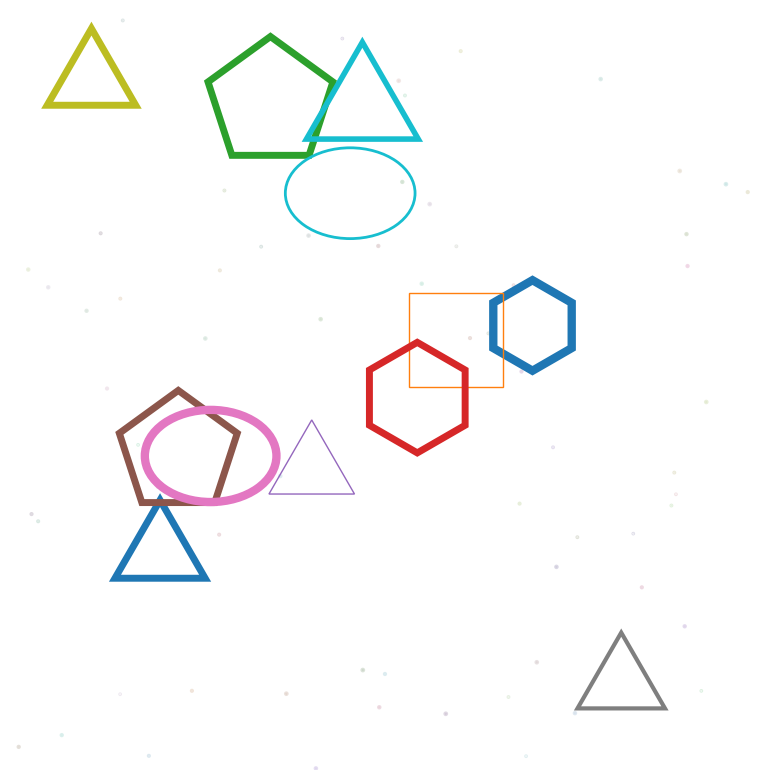[{"shape": "hexagon", "thickness": 3, "radius": 0.29, "center": [0.692, 0.577]}, {"shape": "triangle", "thickness": 2.5, "radius": 0.34, "center": [0.208, 0.283]}, {"shape": "square", "thickness": 0.5, "radius": 0.31, "center": [0.592, 0.559]}, {"shape": "pentagon", "thickness": 2.5, "radius": 0.43, "center": [0.351, 0.867]}, {"shape": "hexagon", "thickness": 2.5, "radius": 0.36, "center": [0.542, 0.484]}, {"shape": "triangle", "thickness": 0.5, "radius": 0.32, "center": [0.405, 0.39]}, {"shape": "pentagon", "thickness": 2.5, "radius": 0.4, "center": [0.232, 0.412]}, {"shape": "oval", "thickness": 3, "radius": 0.43, "center": [0.274, 0.408]}, {"shape": "triangle", "thickness": 1.5, "radius": 0.33, "center": [0.807, 0.113]}, {"shape": "triangle", "thickness": 2.5, "radius": 0.33, "center": [0.119, 0.896]}, {"shape": "oval", "thickness": 1, "radius": 0.42, "center": [0.455, 0.749]}, {"shape": "triangle", "thickness": 2, "radius": 0.42, "center": [0.471, 0.861]}]